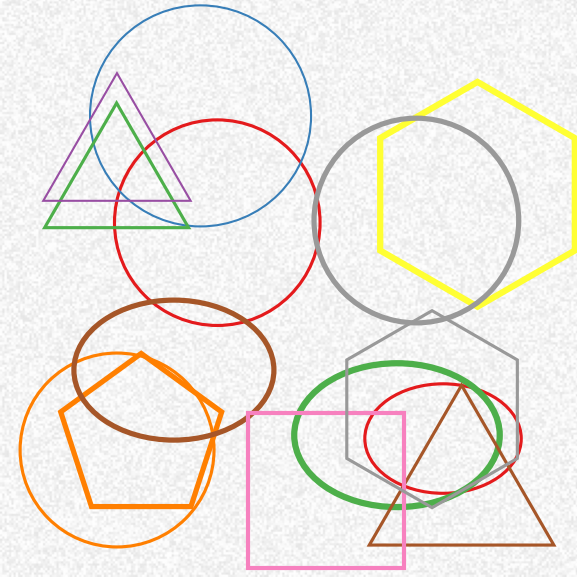[{"shape": "oval", "thickness": 1.5, "radius": 0.68, "center": [0.767, 0.24]}, {"shape": "circle", "thickness": 1.5, "radius": 0.89, "center": [0.376, 0.614]}, {"shape": "circle", "thickness": 1, "radius": 0.96, "center": [0.347, 0.798]}, {"shape": "triangle", "thickness": 1.5, "radius": 0.72, "center": [0.202, 0.677]}, {"shape": "oval", "thickness": 3, "radius": 0.89, "center": [0.687, 0.246]}, {"shape": "triangle", "thickness": 1, "radius": 0.74, "center": [0.203, 0.725]}, {"shape": "pentagon", "thickness": 2.5, "radius": 0.73, "center": [0.244, 0.241]}, {"shape": "circle", "thickness": 1.5, "radius": 0.84, "center": [0.203, 0.22]}, {"shape": "hexagon", "thickness": 3, "radius": 0.97, "center": [0.827, 0.663]}, {"shape": "oval", "thickness": 2.5, "radius": 0.87, "center": [0.301, 0.358]}, {"shape": "triangle", "thickness": 1.5, "radius": 0.92, "center": [0.799, 0.148]}, {"shape": "square", "thickness": 2, "radius": 0.67, "center": [0.564, 0.15]}, {"shape": "circle", "thickness": 2.5, "radius": 0.89, "center": [0.721, 0.617]}, {"shape": "hexagon", "thickness": 1.5, "radius": 0.85, "center": [0.748, 0.291]}]